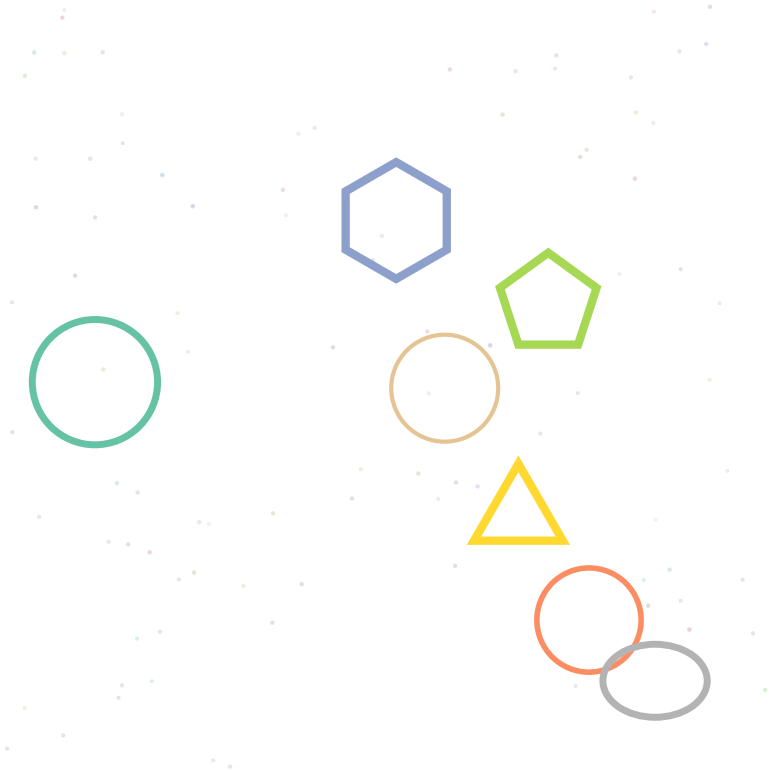[{"shape": "circle", "thickness": 2.5, "radius": 0.41, "center": [0.123, 0.504]}, {"shape": "circle", "thickness": 2, "radius": 0.34, "center": [0.765, 0.195]}, {"shape": "hexagon", "thickness": 3, "radius": 0.38, "center": [0.515, 0.714]}, {"shape": "pentagon", "thickness": 3, "radius": 0.33, "center": [0.712, 0.606]}, {"shape": "triangle", "thickness": 3, "radius": 0.33, "center": [0.673, 0.331]}, {"shape": "circle", "thickness": 1.5, "radius": 0.35, "center": [0.578, 0.496]}, {"shape": "oval", "thickness": 2.5, "radius": 0.34, "center": [0.851, 0.116]}]